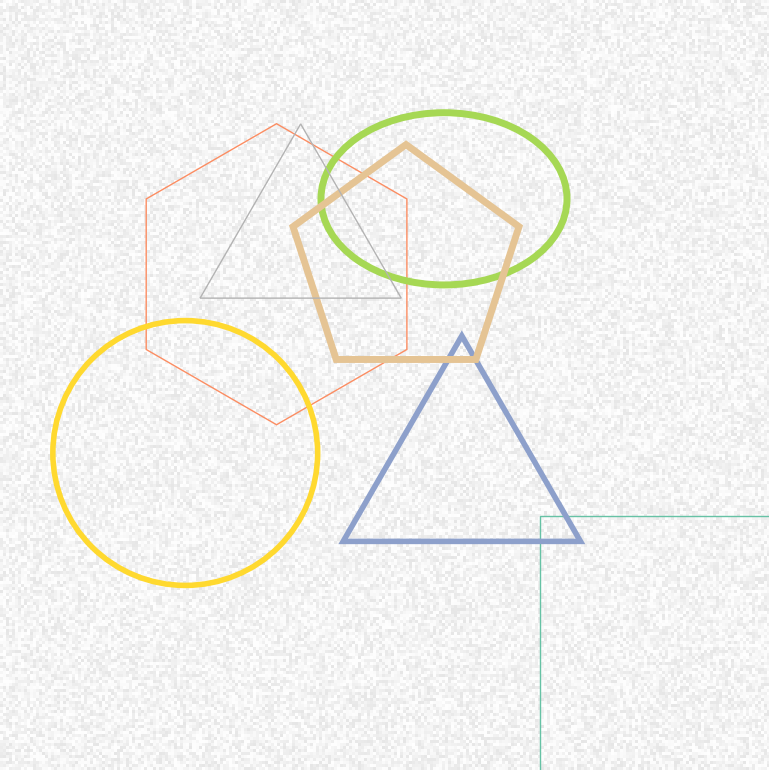[{"shape": "square", "thickness": 0.5, "radius": 0.83, "center": [0.867, 0.164]}, {"shape": "hexagon", "thickness": 0.5, "radius": 0.98, "center": [0.359, 0.644]}, {"shape": "triangle", "thickness": 2, "radius": 0.89, "center": [0.6, 0.386]}, {"shape": "oval", "thickness": 2.5, "radius": 0.8, "center": [0.577, 0.742]}, {"shape": "circle", "thickness": 2, "radius": 0.86, "center": [0.241, 0.412]}, {"shape": "pentagon", "thickness": 2.5, "radius": 0.77, "center": [0.527, 0.658]}, {"shape": "triangle", "thickness": 0.5, "radius": 0.75, "center": [0.39, 0.688]}]